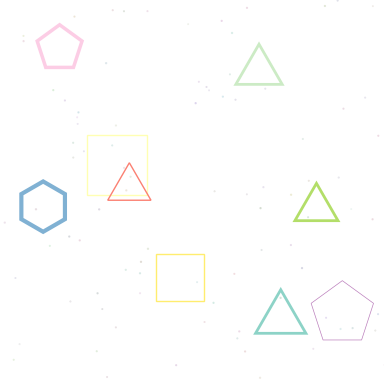[{"shape": "triangle", "thickness": 2, "radius": 0.38, "center": [0.729, 0.172]}, {"shape": "square", "thickness": 1, "radius": 0.39, "center": [0.304, 0.572]}, {"shape": "triangle", "thickness": 1, "radius": 0.32, "center": [0.336, 0.512]}, {"shape": "hexagon", "thickness": 3, "radius": 0.33, "center": [0.112, 0.463]}, {"shape": "triangle", "thickness": 2, "radius": 0.32, "center": [0.822, 0.459]}, {"shape": "pentagon", "thickness": 2.5, "radius": 0.31, "center": [0.155, 0.874]}, {"shape": "pentagon", "thickness": 0.5, "radius": 0.43, "center": [0.889, 0.186]}, {"shape": "triangle", "thickness": 2, "radius": 0.35, "center": [0.673, 0.816]}, {"shape": "square", "thickness": 1, "radius": 0.31, "center": [0.468, 0.279]}]